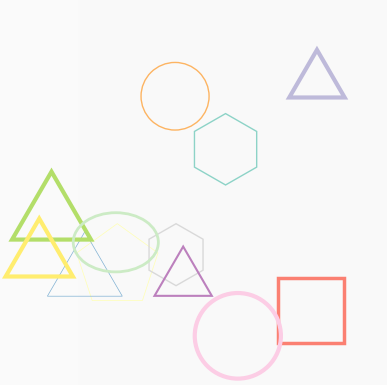[{"shape": "hexagon", "thickness": 1, "radius": 0.46, "center": [0.582, 0.612]}, {"shape": "pentagon", "thickness": 0.5, "radius": 0.55, "center": [0.303, 0.309]}, {"shape": "triangle", "thickness": 3, "radius": 0.41, "center": [0.818, 0.788]}, {"shape": "square", "thickness": 2.5, "radius": 0.43, "center": [0.803, 0.193]}, {"shape": "triangle", "thickness": 0.5, "radius": 0.56, "center": [0.219, 0.286]}, {"shape": "circle", "thickness": 1, "radius": 0.44, "center": [0.452, 0.75]}, {"shape": "triangle", "thickness": 3, "radius": 0.59, "center": [0.133, 0.436]}, {"shape": "circle", "thickness": 3, "radius": 0.56, "center": [0.614, 0.128]}, {"shape": "hexagon", "thickness": 1, "radius": 0.4, "center": [0.454, 0.338]}, {"shape": "triangle", "thickness": 1.5, "radius": 0.43, "center": [0.473, 0.274]}, {"shape": "oval", "thickness": 2, "radius": 0.55, "center": [0.299, 0.371]}, {"shape": "triangle", "thickness": 3, "radius": 0.5, "center": [0.101, 0.332]}]